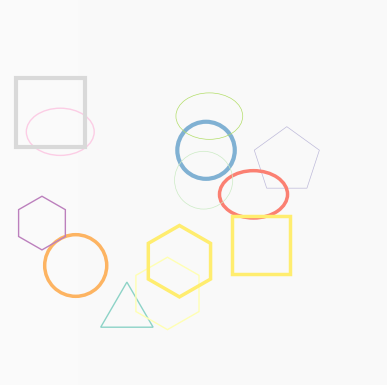[{"shape": "triangle", "thickness": 1, "radius": 0.39, "center": [0.327, 0.189]}, {"shape": "hexagon", "thickness": 1, "radius": 0.47, "center": [0.432, 0.238]}, {"shape": "pentagon", "thickness": 0.5, "radius": 0.44, "center": [0.74, 0.583]}, {"shape": "oval", "thickness": 2.5, "radius": 0.44, "center": [0.654, 0.495]}, {"shape": "circle", "thickness": 3, "radius": 0.37, "center": [0.532, 0.61]}, {"shape": "circle", "thickness": 2.5, "radius": 0.4, "center": [0.195, 0.31]}, {"shape": "oval", "thickness": 0.5, "radius": 0.43, "center": [0.54, 0.698]}, {"shape": "oval", "thickness": 1, "radius": 0.44, "center": [0.156, 0.658]}, {"shape": "square", "thickness": 3, "radius": 0.45, "center": [0.13, 0.708]}, {"shape": "hexagon", "thickness": 1, "radius": 0.35, "center": [0.108, 0.421]}, {"shape": "circle", "thickness": 0.5, "radius": 0.38, "center": [0.526, 0.532]}, {"shape": "hexagon", "thickness": 2.5, "radius": 0.46, "center": [0.463, 0.322]}, {"shape": "square", "thickness": 2.5, "radius": 0.37, "center": [0.674, 0.363]}]